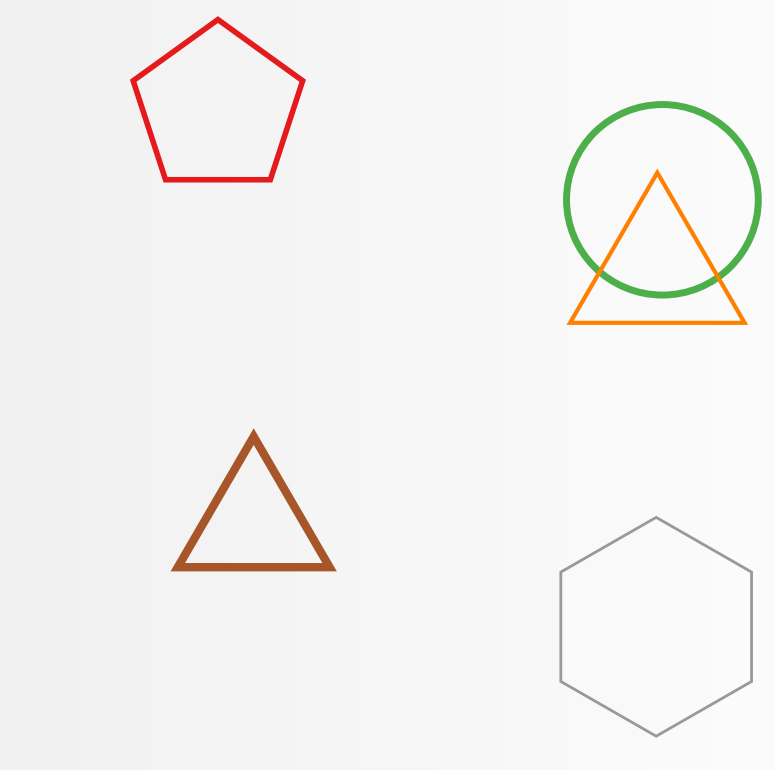[{"shape": "pentagon", "thickness": 2, "radius": 0.57, "center": [0.281, 0.86]}, {"shape": "circle", "thickness": 2.5, "radius": 0.62, "center": [0.855, 0.741]}, {"shape": "triangle", "thickness": 1.5, "radius": 0.65, "center": [0.848, 0.646]}, {"shape": "triangle", "thickness": 3, "radius": 0.57, "center": [0.327, 0.32]}, {"shape": "hexagon", "thickness": 1, "radius": 0.71, "center": [0.847, 0.186]}]